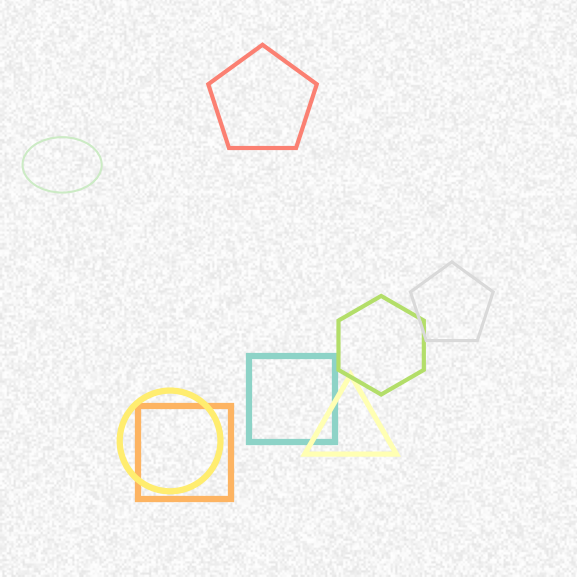[{"shape": "square", "thickness": 3, "radius": 0.37, "center": [0.505, 0.308]}, {"shape": "triangle", "thickness": 2.5, "radius": 0.46, "center": [0.607, 0.259]}, {"shape": "pentagon", "thickness": 2, "radius": 0.49, "center": [0.455, 0.823]}, {"shape": "square", "thickness": 3, "radius": 0.4, "center": [0.319, 0.216]}, {"shape": "hexagon", "thickness": 2, "radius": 0.43, "center": [0.66, 0.401]}, {"shape": "pentagon", "thickness": 1.5, "radius": 0.38, "center": [0.782, 0.47]}, {"shape": "oval", "thickness": 1, "radius": 0.34, "center": [0.108, 0.714]}, {"shape": "circle", "thickness": 3, "radius": 0.44, "center": [0.295, 0.236]}]